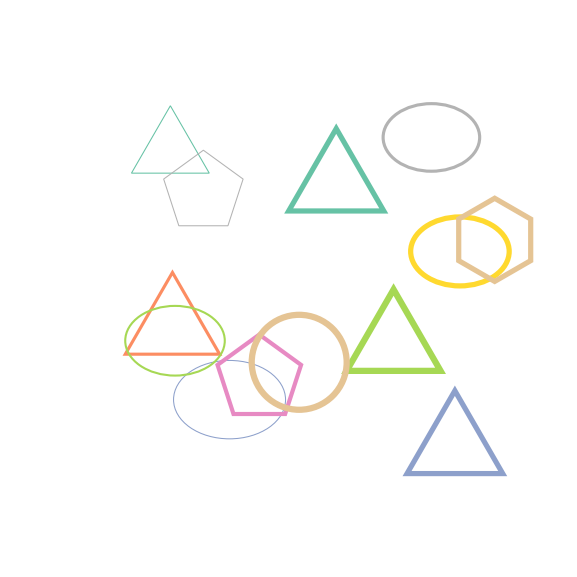[{"shape": "triangle", "thickness": 0.5, "radius": 0.39, "center": [0.295, 0.738]}, {"shape": "triangle", "thickness": 2.5, "radius": 0.48, "center": [0.582, 0.681]}, {"shape": "triangle", "thickness": 1.5, "radius": 0.47, "center": [0.299, 0.433]}, {"shape": "oval", "thickness": 0.5, "radius": 0.48, "center": [0.397, 0.307]}, {"shape": "triangle", "thickness": 2.5, "radius": 0.48, "center": [0.788, 0.227]}, {"shape": "pentagon", "thickness": 2, "radius": 0.38, "center": [0.449, 0.344]}, {"shape": "triangle", "thickness": 3, "radius": 0.47, "center": [0.682, 0.404]}, {"shape": "oval", "thickness": 1, "radius": 0.43, "center": [0.303, 0.409]}, {"shape": "oval", "thickness": 2.5, "radius": 0.43, "center": [0.796, 0.564]}, {"shape": "hexagon", "thickness": 2.5, "radius": 0.36, "center": [0.857, 0.584]}, {"shape": "circle", "thickness": 3, "radius": 0.41, "center": [0.518, 0.372]}, {"shape": "pentagon", "thickness": 0.5, "radius": 0.36, "center": [0.352, 0.667]}, {"shape": "oval", "thickness": 1.5, "radius": 0.42, "center": [0.747, 0.761]}]